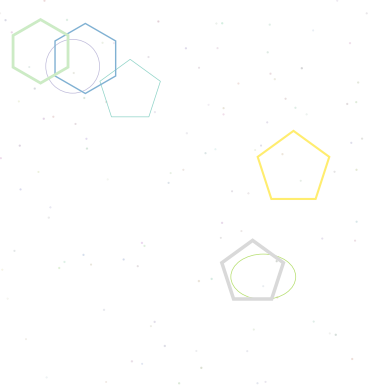[{"shape": "pentagon", "thickness": 0.5, "radius": 0.41, "center": [0.338, 0.763]}, {"shape": "circle", "thickness": 0.5, "radius": 0.35, "center": [0.189, 0.828]}, {"shape": "hexagon", "thickness": 1, "radius": 0.45, "center": [0.222, 0.848]}, {"shape": "oval", "thickness": 0.5, "radius": 0.42, "center": [0.684, 0.281]}, {"shape": "pentagon", "thickness": 2.5, "radius": 0.42, "center": [0.656, 0.291]}, {"shape": "hexagon", "thickness": 2, "radius": 0.41, "center": [0.105, 0.867]}, {"shape": "pentagon", "thickness": 1.5, "radius": 0.49, "center": [0.762, 0.562]}]